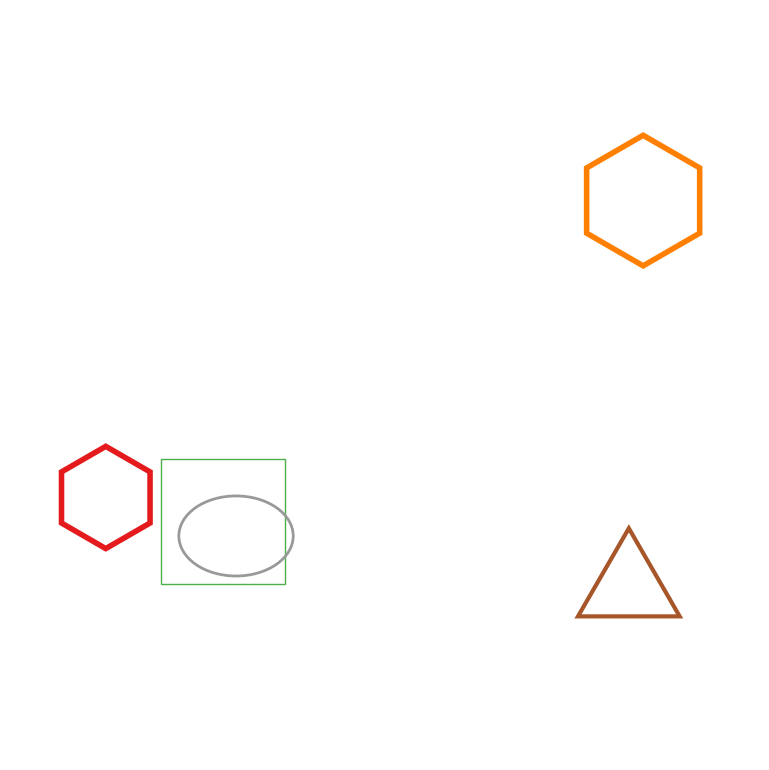[{"shape": "hexagon", "thickness": 2, "radius": 0.33, "center": [0.137, 0.354]}, {"shape": "square", "thickness": 0.5, "radius": 0.4, "center": [0.289, 0.323]}, {"shape": "hexagon", "thickness": 2, "radius": 0.42, "center": [0.835, 0.74]}, {"shape": "triangle", "thickness": 1.5, "radius": 0.38, "center": [0.817, 0.238]}, {"shape": "oval", "thickness": 1, "radius": 0.37, "center": [0.307, 0.304]}]